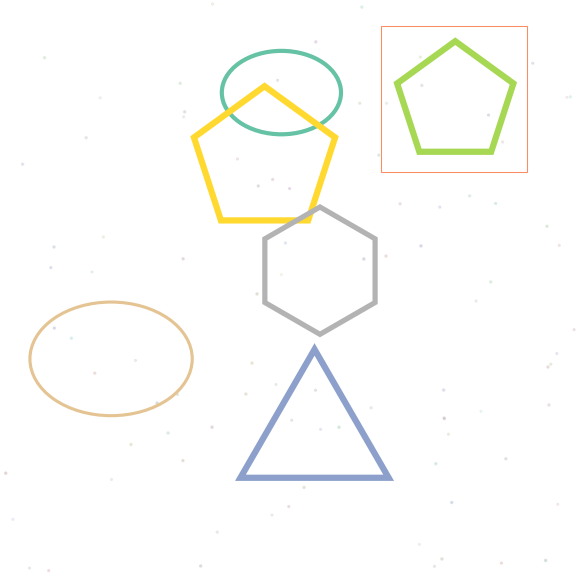[{"shape": "oval", "thickness": 2, "radius": 0.52, "center": [0.487, 0.839]}, {"shape": "square", "thickness": 0.5, "radius": 0.63, "center": [0.786, 0.828]}, {"shape": "triangle", "thickness": 3, "radius": 0.74, "center": [0.545, 0.246]}, {"shape": "pentagon", "thickness": 3, "radius": 0.53, "center": [0.788, 0.822]}, {"shape": "pentagon", "thickness": 3, "radius": 0.64, "center": [0.458, 0.721]}, {"shape": "oval", "thickness": 1.5, "radius": 0.7, "center": [0.192, 0.378]}, {"shape": "hexagon", "thickness": 2.5, "radius": 0.55, "center": [0.554, 0.53]}]